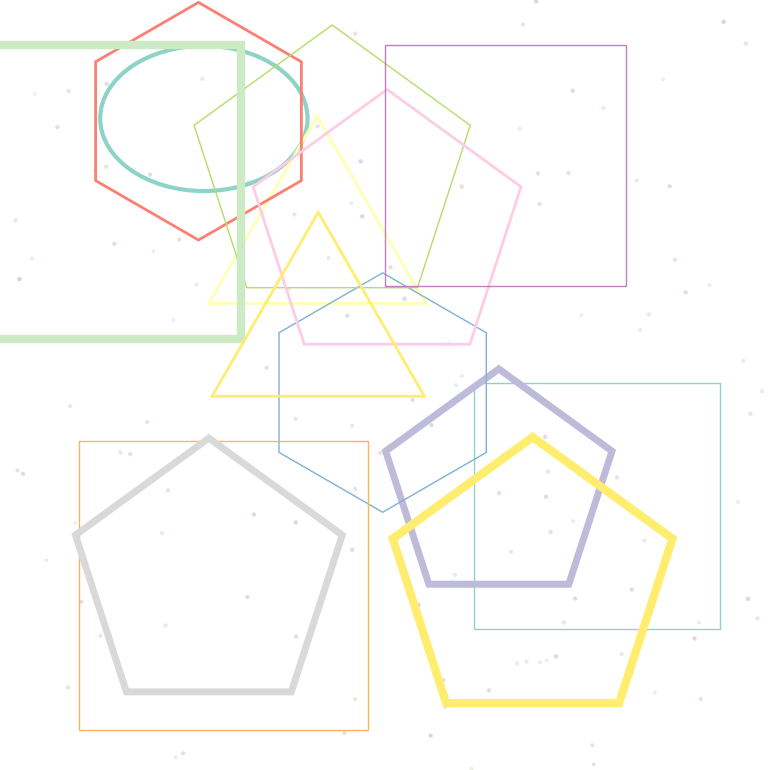[{"shape": "square", "thickness": 0.5, "radius": 0.8, "center": [0.775, 0.343]}, {"shape": "oval", "thickness": 1.5, "radius": 0.67, "center": [0.265, 0.846]}, {"shape": "triangle", "thickness": 1, "radius": 0.81, "center": [0.412, 0.687]}, {"shape": "pentagon", "thickness": 2.5, "radius": 0.77, "center": [0.648, 0.366]}, {"shape": "hexagon", "thickness": 1, "radius": 0.77, "center": [0.258, 0.843]}, {"shape": "hexagon", "thickness": 0.5, "radius": 0.78, "center": [0.497, 0.49]}, {"shape": "square", "thickness": 0.5, "radius": 0.94, "center": [0.291, 0.239]}, {"shape": "pentagon", "thickness": 0.5, "radius": 0.94, "center": [0.431, 0.779]}, {"shape": "pentagon", "thickness": 1, "radius": 0.91, "center": [0.503, 0.701]}, {"shape": "pentagon", "thickness": 2.5, "radius": 0.91, "center": [0.271, 0.249]}, {"shape": "square", "thickness": 0.5, "radius": 0.78, "center": [0.656, 0.785]}, {"shape": "square", "thickness": 3, "radius": 0.96, "center": [0.122, 0.75]}, {"shape": "pentagon", "thickness": 3, "radius": 0.96, "center": [0.692, 0.241]}, {"shape": "triangle", "thickness": 1, "radius": 0.8, "center": [0.413, 0.565]}]